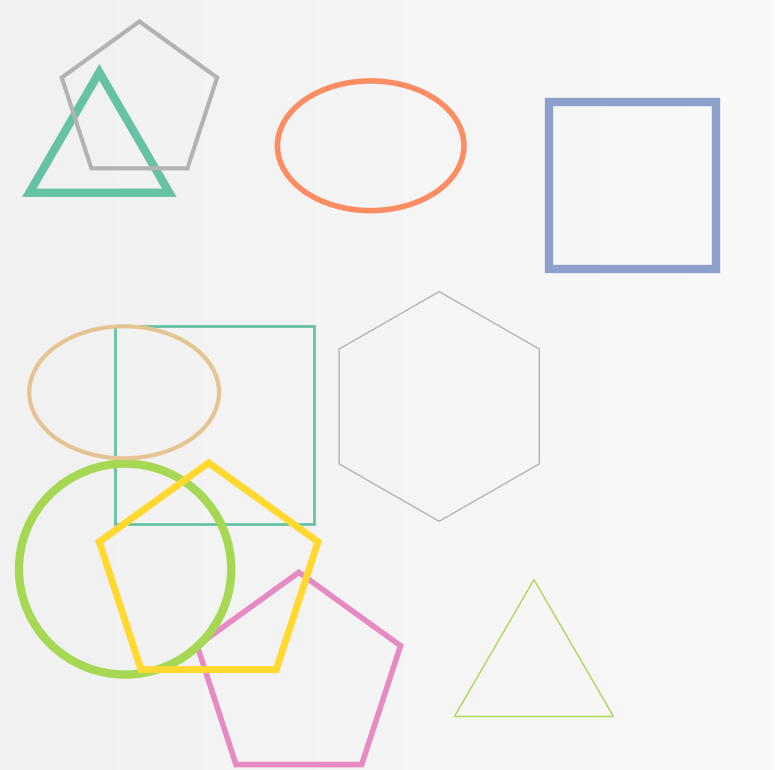[{"shape": "square", "thickness": 1, "radius": 0.64, "center": [0.277, 0.449]}, {"shape": "triangle", "thickness": 3, "radius": 0.52, "center": [0.128, 0.802]}, {"shape": "oval", "thickness": 2, "radius": 0.6, "center": [0.478, 0.811]}, {"shape": "square", "thickness": 3, "radius": 0.54, "center": [0.816, 0.759]}, {"shape": "pentagon", "thickness": 2, "radius": 0.69, "center": [0.386, 0.119]}, {"shape": "triangle", "thickness": 0.5, "radius": 0.59, "center": [0.689, 0.129]}, {"shape": "circle", "thickness": 3, "radius": 0.68, "center": [0.161, 0.261]}, {"shape": "pentagon", "thickness": 2.5, "radius": 0.74, "center": [0.269, 0.25]}, {"shape": "oval", "thickness": 1.5, "radius": 0.61, "center": [0.16, 0.491]}, {"shape": "pentagon", "thickness": 1.5, "radius": 0.53, "center": [0.18, 0.867]}, {"shape": "hexagon", "thickness": 0.5, "radius": 0.75, "center": [0.567, 0.472]}]